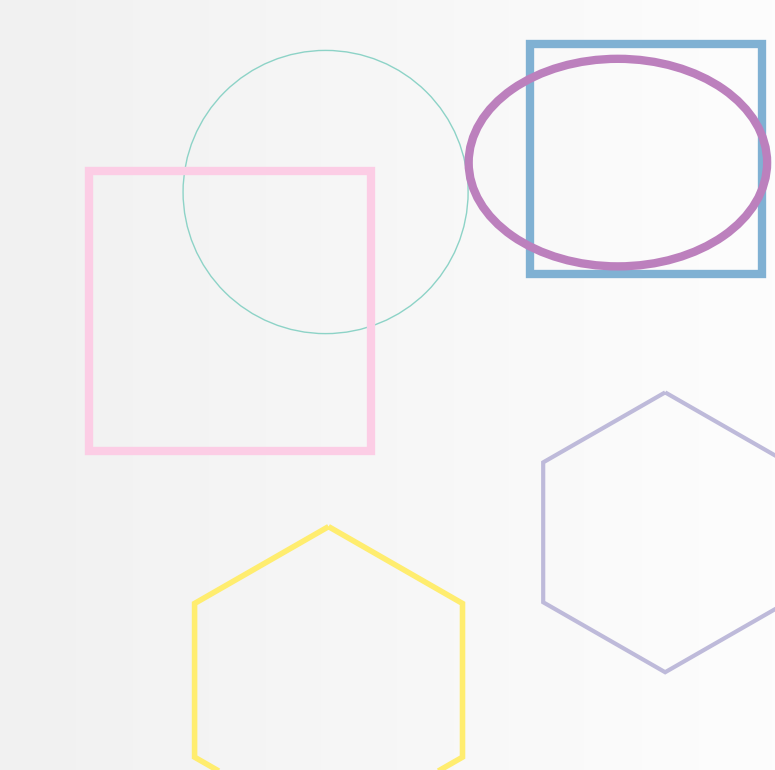[{"shape": "circle", "thickness": 0.5, "radius": 0.92, "center": [0.42, 0.751]}, {"shape": "hexagon", "thickness": 1.5, "radius": 0.91, "center": [0.858, 0.309]}, {"shape": "square", "thickness": 3, "radius": 0.75, "center": [0.833, 0.794]}, {"shape": "square", "thickness": 3, "radius": 0.91, "center": [0.296, 0.596]}, {"shape": "oval", "thickness": 3, "radius": 0.96, "center": [0.797, 0.789]}, {"shape": "hexagon", "thickness": 2, "radius": 1.0, "center": [0.424, 0.116]}]